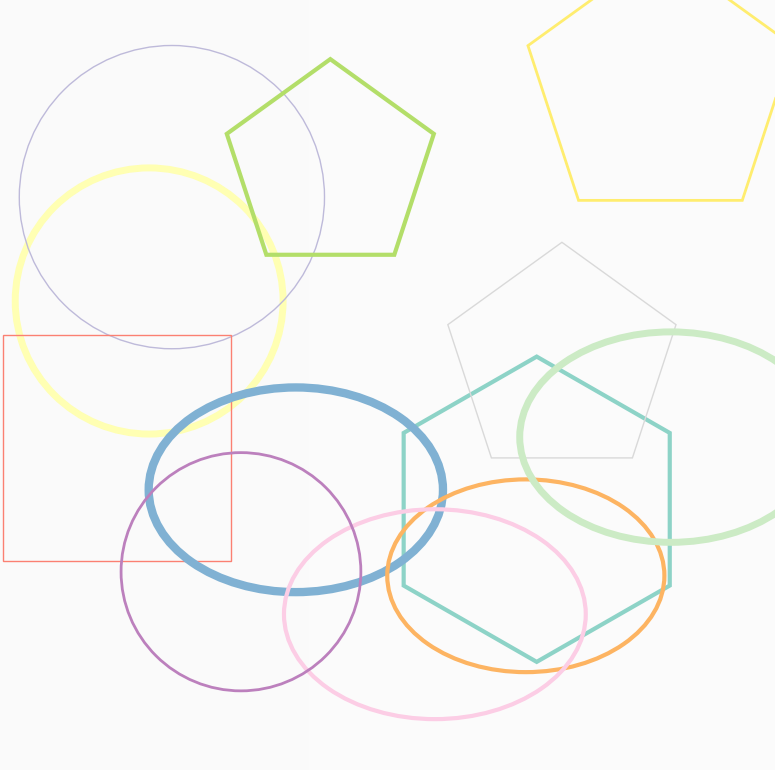[{"shape": "hexagon", "thickness": 1.5, "radius": 0.99, "center": [0.693, 0.339]}, {"shape": "circle", "thickness": 2.5, "radius": 0.86, "center": [0.192, 0.609]}, {"shape": "circle", "thickness": 0.5, "radius": 0.98, "center": [0.222, 0.744]}, {"shape": "square", "thickness": 0.5, "radius": 0.73, "center": [0.151, 0.418]}, {"shape": "oval", "thickness": 3, "radius": 0.95, "center": [0.382, 0.364]}, {"shape": "oval", "thickness": 1.5, "radius": 0.89, "center": [0.678, 0.252]}, {"shape": "pentagon", "thickness": 1.5, "radius": 0.7, "center": [0.426, 0.783]}, {"shape": "oval", "thickness": 1.5, "radius": 0.97, "center": [0.561, 0.202]}, {"shape": "pentagon", "thickness": 0.5, "radius": 0.77, "center": [0.725, 0.531]}, {"shape": "circle", "thickness": 1, "radius": 0.77, "center": [0.311, 0.257]}, {"shape": "oval", "thickness": 2.5, "radius": 0.98, "center": [0.866, 0.432]}, {"shape": "pentagon", "thickness": 1, "radius": 0.9, "center": [0.852, 0.885]}]